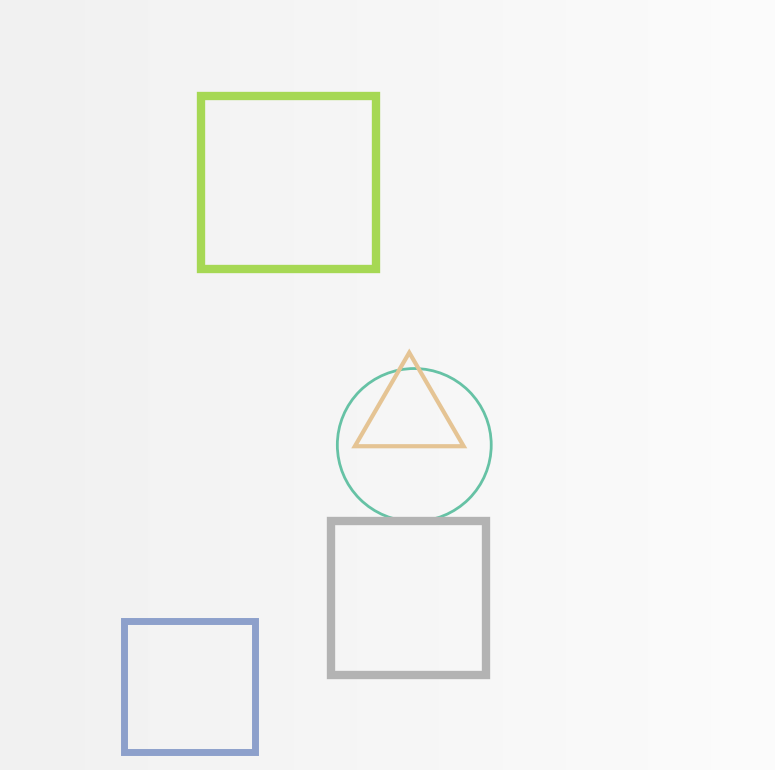[{"shape": "circle", "thickness": 1, "radius": 0.5, "center": [0.535, 0.422]}, {"shape": "square", "thickness": 2.5, "radius": 0.42, "center": [0.245, 0.109]}, {"shape": "square", "thickness": 3, "radius": 0.56, "center": [0.372, 0.763]}, {"shape": "triangle", "thickness": 1.5, "radius": 0.41, "center": [0.528, 0.461]}, {"shape": "square", "thickness": 3, "radius": 0.5, "center": [0.527, 0.223]}]